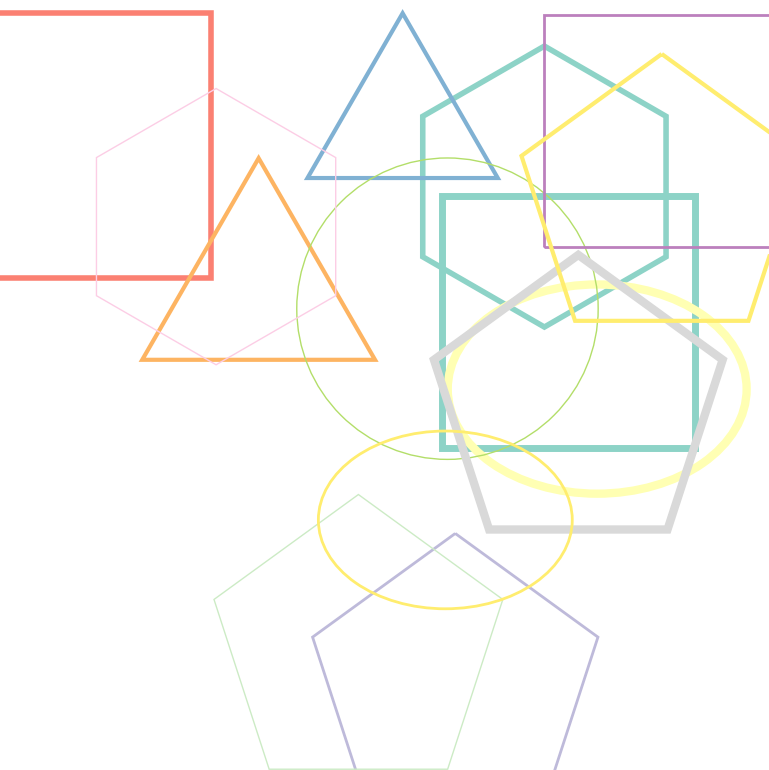[{"shape": "hexagon", "thickness": 2, "radius": 0.91, "center": [0.707, 0.758]}, {"shape": "square", "thickness": 2.5, "radius": 0.82, "center": [0.738, 0.582]}, {"shape": "oval", "thickness": 3, "radius": 0.97, "center": [0.776, 0.495]}, {"shape": "pentagon", "thickness": 1, "radius": 0.97, "center": [0.591, 0.112]}, {"shape": "square", "thickness": 2, "radius": 0.86, "center": [0.101, 0.811]}, {"shape": "triangle", "thickness": 1.5, "radius": 0.71, "center": [0.523, 0.84]}, {"shape": "triangle", "thickness": 1.5, "radius": 0.87, "center": [0.336, 0.62]}, {"shape": "circle", "thickness": 0.5, "radius": 0.98, "center": [0.581, 0.599]}, {"shape": "hexagon", "thickness": 0.5, "radius": 0.9, "center": [0.281, 0.706]}, {"shape": "pentagon", "thickness": 3, "radius": 0.99, "center": [0.751, 0.472]}, {"shape": "square", "thickness": 1, "radius": 0.75, "center": [0.857, 0.83]}, {"shape": "pentagon", "thickness": 0.5, "radius": 0.99, "center": [0.465, 0.161]}, {"shape": "oval", "thickness": 1, "radius": 0.82, "center": [0.578, 0.325]}, {"shape": "pentagon", "thickness": 1.5, "radius": 0.96, "center": [0.859, 0.738]}]